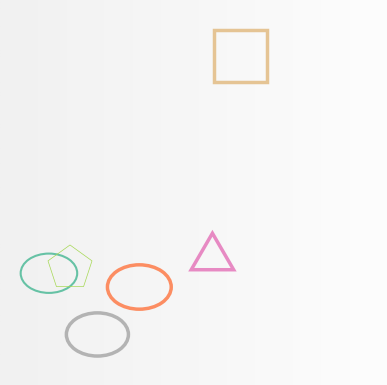[{"shape": "oval", "thickness": 1.5, "radius": 0.36, "center": [0.126, 0.29]}, {"shape": "oval", "thickness": 2.5, "radius": 0.41, "center": [0.36, 0.255]}, {"shape": "triangle", "thickness": 2.5, "radius": 0.32, "center": [0.548, 0.331]}, {"shape": "pentagon", "thickness": 0.5, "radius": 0.3, "center": [0.181, 0.304]}, {"shape": "square", "thickness": 2.5, "radius": 0.34, "center": [0.62, 0.854]}, {"shape": "oval", "thickness": 2.5, "radius": 0.4, "center": [0.251, 0.131]}]